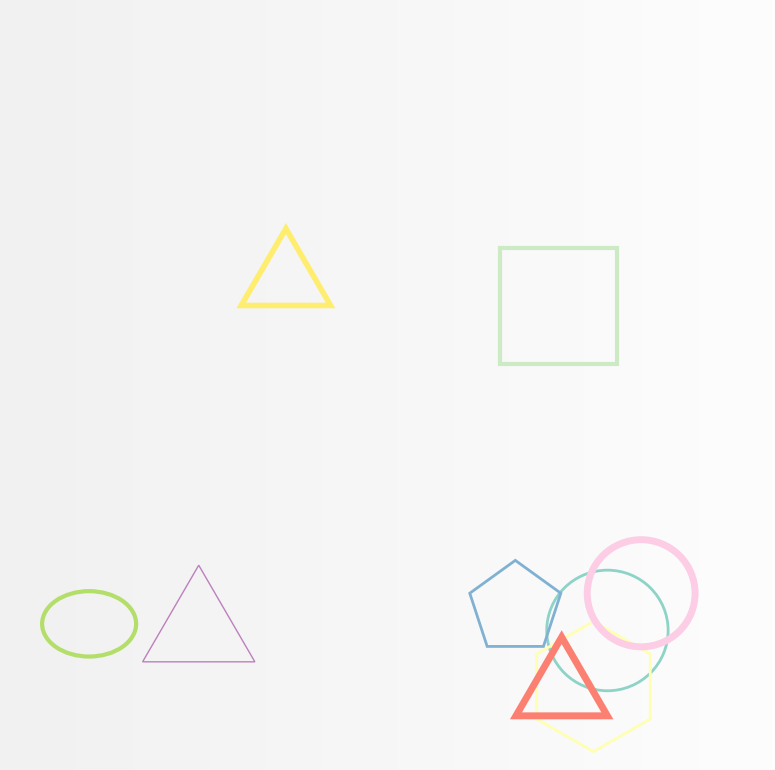[{"shape": "circle", "thickness": 1, "radius": 0.39, "center": [0.784, 0.181]}, {"shape": "hexagon", "thickness": 1, "radius": 0.42, "center": [0.766, 0.108]}, {"shape": "triangle", "thickness": 2.5, "radius": 0.34, "center": [0.725, 0.104]}, {"shape": "pentagon", "thickness": 1, "radius": 0.31, "center": [0.665, 0.21]}, {"shape": "oval", "thickness": 1.5, "radius": 0.3, "center": [0.115, 0.19]}, {"shape": "circle", "thickness": 2.5, "radius": 0.35, "center": [0.827, 0.23]}, {"shape": "triangle", "thickness": 0.5, "radius": 0.42, "center": [0.256, 0.182]}, {"shape": "square", "thickness": 1.5, "radius": 0.38, "center": [0.721, 0.602]}, {"shape": "triangle", "thickness": 2, "radius": 0.33, "center": [0.369, 0.637]}]